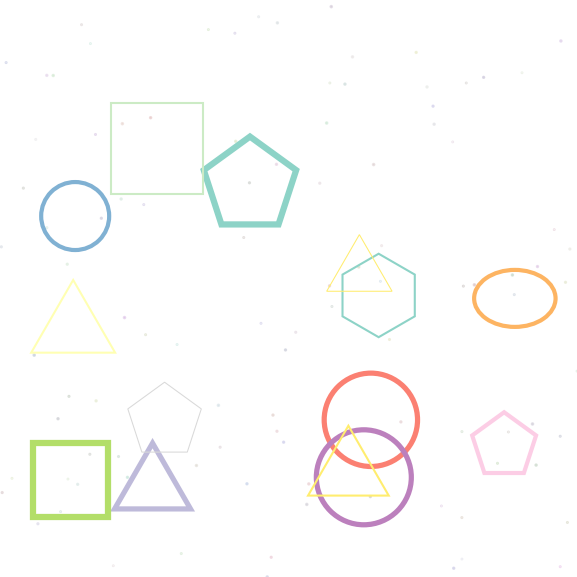[{"shape": "pentagon", "thickness": 3, "radius": 0.42, "center": [0.433, 0.679]}, {"shape": "hexagon", "thickness": 1, "radius": 0.36, "center": [0.656, 0.488]}, {"shape": "triangle", "thickness": 1, "radius": 0.42, "center": [0.127, 0.43]}, {"shape": "triangle", "thickness": 2.5, "radius": 0.38, "center": [0.264, 0.156]}, {"shape": "circle", "thickness": 2.5, "radius": 0.4, "center": [0.642, 0.272]}, {"shape": "circle", "thickness": 2, "radius": 0.29, "center": [0.13, 0.625]}, {"shape": "oval", "thickness": 2, "radius": 0.35, "center": [0.892, 0.482]}, {"shape": "square", "thickness": 3, "radius": 0.32, "center": [0.122, 0.168]}, {"shape": "pentagon", "thickness": 2, "radius": 0.29, "center": [0.873, 0.227]}, {"shape": "pentagon", "thickness": 0.5, "radius": 0.33, "center": [0.285, 0.27]}, {"shape": "circle", "thickness": 2.5, "radius": 0.41, "center": [0.63, 0.173]}, {"shape": "square", "thickness": 1, "radius": 0.4, "center": [0.272, 0.742]}, {"shape": "triangle", "thickness": 0.5, "radius": 0.33, "center": [0.622, 0.527]}, {"shape": "triangle", "thickness": 1, "radius": 0.4, "center": [0.603, 0.181]}]